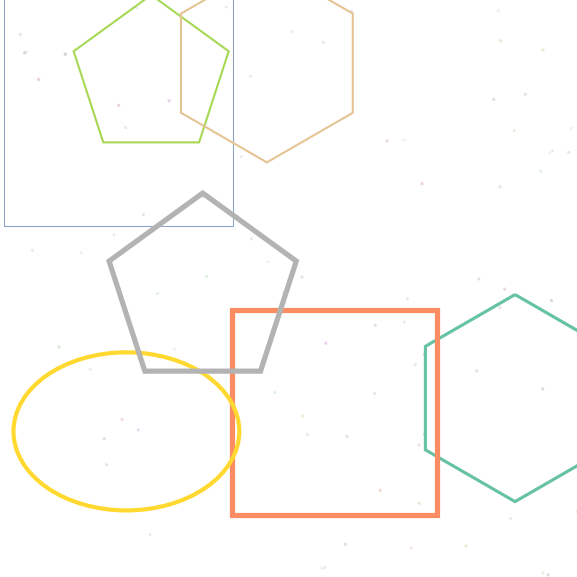[{"shape": "hexagon", "thickness": 1.5, "radius": 0.9, "center": [0.892, 0.31]}, {"shape": "square", "thickness": 2.5, "radius": 0.89, "center": [0.579, 0.284]}, {"shape": "square", "thickness": 0.5, "radius": 1.0, "center": [0.205, 0.806]}, {"shape": "pentagon", "thickness": 1, "radius": 0.71, "center": [0.262, 0.867]}, {"shape": "oval", "thickness": 2, "radius": 0.98, "center": [0.219, 0.252]}, {"shape": "hexagon", "thickness": 1, "radius": 0.86, "center": [0.462, 0.89]}, {"shape": "pentagon", "thickness": 2.5, "radius": 0.85, "center": [0.351, 0.494]}]